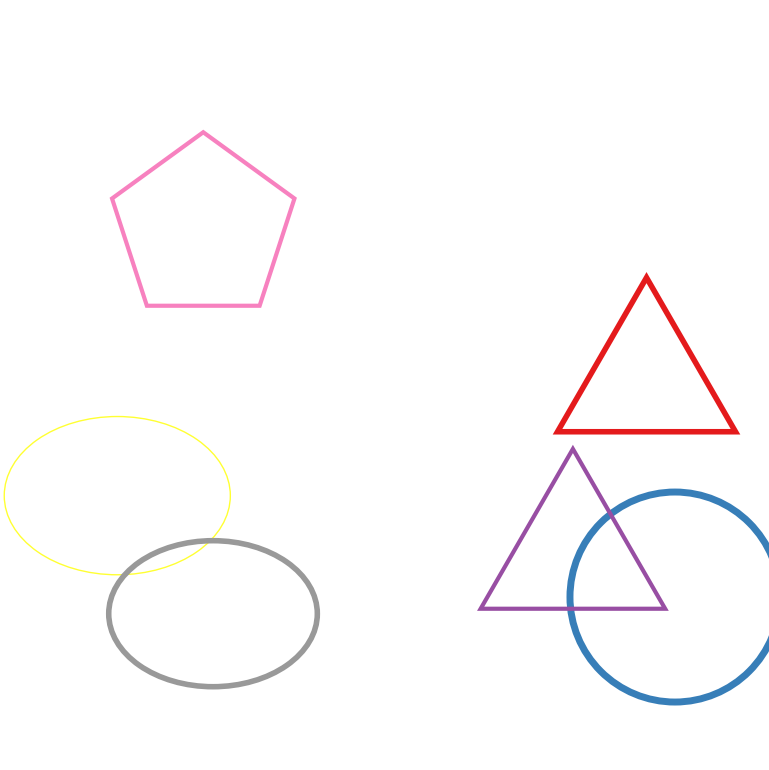[{"shape": "triangle", "thickness": 2, "radius": 0.67, "center": [0.84, 0.506]}, {"shape": "circle", "thickness": 2.5, "radius": 0.68, "center": [0.877, 0.225]}, {"shape": "triangle", "thickness": 1.5, "radius": 0.69, "center": [0.744, 0.279]}, {"shape": "oval", "thickness": 0.5, "radius": 0.73, "center": [0.152, 0.356]}, {"shape": "pentagon", "thickness": 1.5, "radius": 0.62, "center": [0.264, 0.704]}, {"shape": "oval", "thickness": 2, "radius": 0.68, "center": [0.277, 0.203]}]